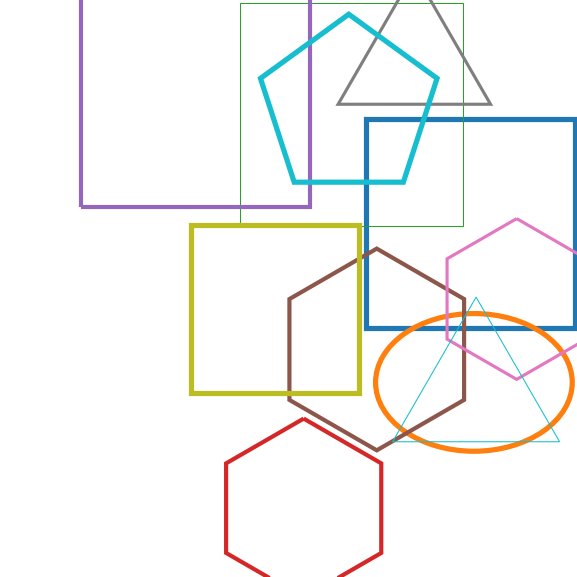[{"shape": "square", "thickness": 2.5, "radius": 0.9, "center": [0.814, 0.613]}, {"shape": "oval", "thickness": 2.5, "radius": 0.85, "center": [0.821, 0.337]}, {"shape": "square", "thickness": 0.5, "radius": 0.97, "center": [0.609, 0.8]}, {"shape": "hexagon", "thickness": 2, "radius": 0.78, "center": [0.526, 0.119]}, {"shape": "square", "thickness": 2, "radius": 0.99, "center": [0.339, 0.839]}, {"shape": "hexagon", "thickness": 2, "radius": 0.87, "center": [0.652, 0.394]}, {"shape": "hexagon", "thickness": 1.5, "radius": 0.7, "center": [0.895, 0.481]}, {"shape": "triangle", "thickness": 1.5, "radius": 0.76, "center": [0.717, 0.895]}, {"shape": "square", "thickness": 2.5, "radius": 0.73, "center": [0.476, 0.465]}, {"shape": "triangle", "thickness": 0.5, "radius": 0.83, "center": [0.824, 0.318]}, {"shape": "pentagon", "thickness": 2.5, "radius": 0.8, "center": [0.604, 0.814]}]